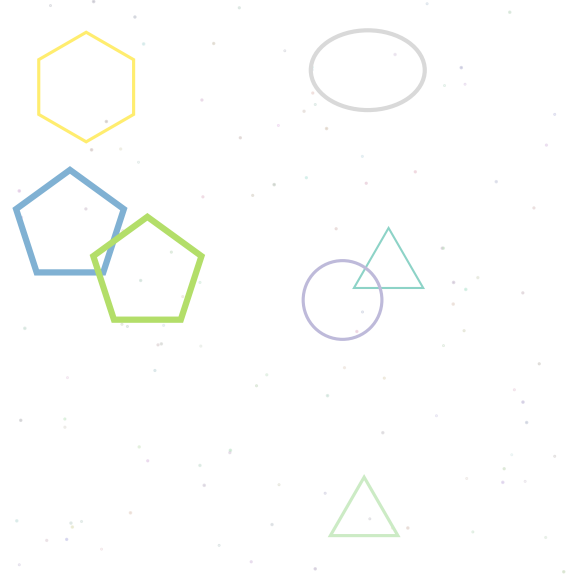[{"shape": "triangle", "thickness": 1, "radius": 0.35, "center": [0.673, 0.535]}, {"shape": "circle", "thickness": 1.5, "radius": 0.34, "center": [0.593, 0.48]}, {"shape": "pentagon", "thickness": 3, "radius": 0.49, "center": [0.121, 0.607]}, {"shape": "pentagon", "thickness": 3, "radius": 0.49, "center": [0.255, 0.525]}, {"shape": "oval", "thickness": 2, "radius": 0.49, "center": [0.637, 0.878]}, {"shape": "triangle", "thickness": 1.5, "radius": 0.34, "center": [0.631, 0.105]}, {"shape": "hexagon", "thickness": 1.5, "radius": 0.47, "center": [0.149, 0.848]}]